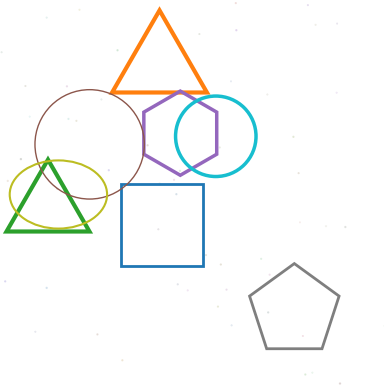[{"shape": "square", "thickness": 2, "radius": 0.53, "center": [0.42, 0.415]}, {"shape": "triangle", "thickness": 3, "radius": 0.71, "center": [0.414, 0.831]}, {"shape": "triangle", "thickness": 3, "radius": 0.62, "center": [0.125, 0.461]}, {"shape": "hexagon", "thickness": 2.5, "radius": 0.55, "center": [0.468, 0.654]}, {"shape": "circle", "thickness": 1, "radius": 0.71, "center": [0.233, 0.625]}, {"shape": "pentagon", "thickness": 2, "radius": 0.61, "center": [0.764, 0.193]}, {"shape": "oval", "thickness": 1.5, "radius": 0.63, "center": [0.152, 0.495]}, {"shape": "circle", "thickness": 2.5, "radius": 0.52, "center": [0.56, 0.646]}]